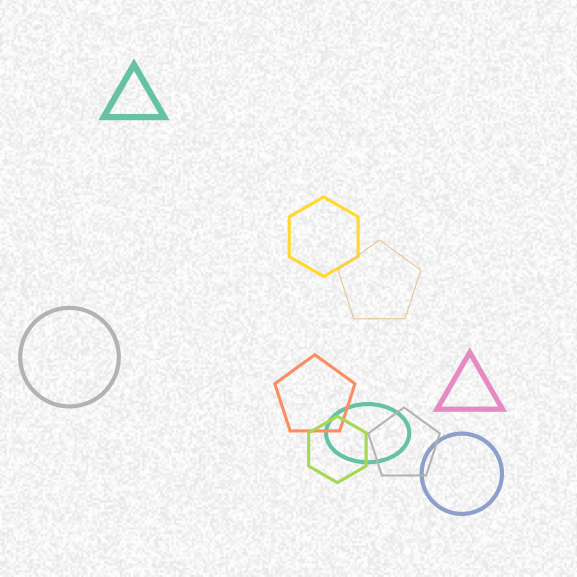[{"shape": "triangle", "thickness": 3, "radius": 0.3, "center": [0.232, 0.827]}, {"shape": "oval", "thickness": 2, "radius": 0.36, "center": [0.637, 0.249]}, {"shape": "pentagon", "thickness": 1.5, "radius": 0.36, "center": [0.545, 0.312]}, {"shape": "circle", "thickness": 2, "radius": 0.35, "center": [0.8, 0.179]}, {"shape": "triangle", "thickness": 2.5, "radius": 0.33, "center": [0.813, 0.323]}, {"shape": "hexagon", "thickness": 1.5, "radius": 0.29, "center": [0.584, 0.221]}, {"shape": "hexagon", "thickness": 1.5, "radius": 0.34, "center": [0.56, 0.589]}, {"shape": "pentagon", "thickness": 0.5, "radius": 0.38, "center": [0.657, 0.508]}, {"shape": "circle", "thickness": 2, "radius": 0.43, "center": [0.12, 0.381]}, {"shape": "pentagon", "thickness": 1, "radius": 0.33, "center": [0.7, 0.229]}]